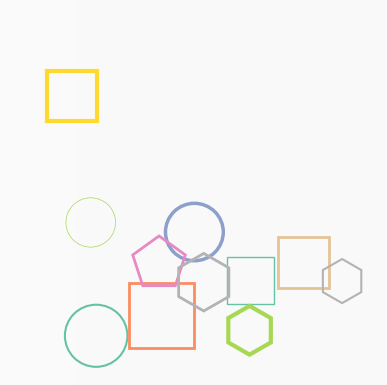[{"shape": "circle", "thickness": 1.5, "radius": 0.4, "center": [0.248, 0.128]}, {"shape": "square", "thickness": 1, "radius": 0.3, "center": [0.646, 0.272]}, {"shape": "square", "thickness": 2, "radius": 0.42, "center": [0.417, 0.181]}, {"shape": "circle", "thickness": 2.5, "radius": 0.37, "center": [0.502, 0.397]}, {"shape": "pentagon", "thickness": 2, "radius": 0.36, "center": [0.41, 0.316]}, {"shape": "hexagon", "thickness": 3, "radius": 0.32, "center": [0.644, 0.142]}, {"shape": "circle", "thickness": 0.5, "radius": 0.32, "center": [0.234, 0.422]}, {"shape": "square", "thickness": 3, "radius": 0.32, "center": [0.186, 0.75]}, {"shape": "square", "thickness": 2, "radius": 0.33, "center": [0.784, 0.318]}, {"shape": "hexagon", "thickness": 1.5, "radius": 0.29, "center": [0.883, 0.27]}, {"shape": "hexagon", "thickness": 2, "radius": 0.37, "center": [0.526, 0.267]}]